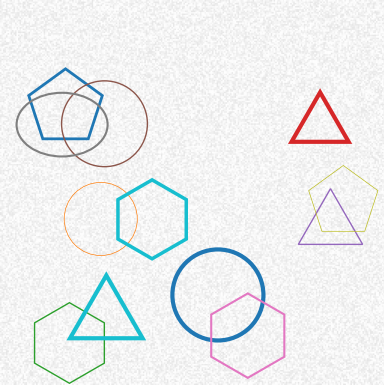[{"shape": "pentagon", "thickness": 2, "radius": 0.5, "center": [0.17, 0.721]}, {"shape": "circle", "thickness": 3, "radius": 0.59, "center": [0.566, 0.234]}, {"shape": "circle", "thickness": 0.5, "radius": 0.47, "center": [0.262, 0.431]}, {"shape": "hexagon", "thickness": 1, "radius": 0.52, "center": [0.18, 0.109]}, {"shape": "triangle", "thickness": 3, "radius": 0.43, "center": [0.831, 0.674]}, {"shape": "triangle", "thickness": 1, "radius": 0.48, "center": [0.858, 0.413]}, {"shape": "circle", "thickness": 1, "radius": 0.56, "center": [0.271, 0.679]}, {"shape": "hexagon", "thickness": 1.5, "radius": 0.55, "center": [0.644, 0.128]}, {"shape": "oval", "thickness": 1.5, "radius": 0.59, "center": [0.161, 0.676]}, {"shape": "pentagon", "thickness": 0.5, "radius": 0.47, "center": [0.892, 0.476]}, {"shape": "triangle", "thickness": 3, "radius": 0.54, "center": [0.276, 0.176]}, {"shape": "hexagon", "thickness": 2.5, "radius": 0.51, "center": [0.395, 0.43]}]